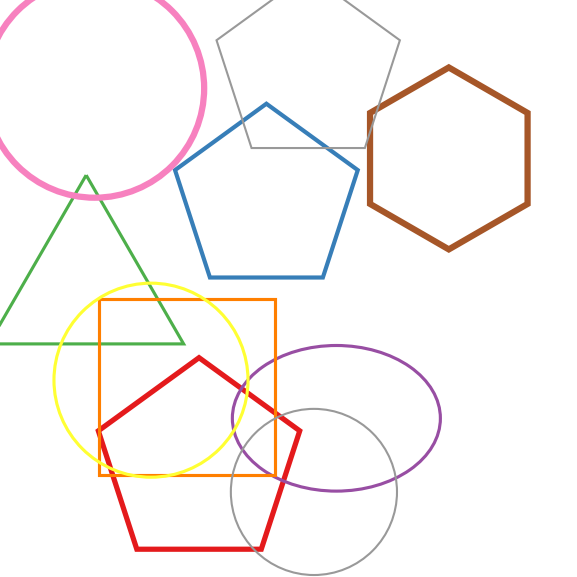[{"shape": "pentagon", "thickness": 2.5, "radius": 0.92, "center": [0.345, 0.196]}, {"shape": "pentagon", "thickness": 2, "radius": 0.83, "center": [0.461, 0.653]}, {"shape": "triangle", "thickness": 1.5, "radius": 0.97, "center": [0.149, 0.501]}, {"shape": "oval", "thickness": 1.5, "radius": 0.9, "center": [0.582, 0.275]}, {"shape": "square", "thickness": 1.5, "radius": 0.76, "center": [0.324, 0.329]}, {"shape": "circle", "thickness": 1.5, "radius": 0.84, "center": [0.261, 0.341]}, {"shape": "hexagon", "thickness": 3, "radius": 0.79, "center": [0.777, 0.725]}, {"shape": "circle", "thickness": 3, "radius": 0.95, "center": [0.164, 0.846]}, {"shape": "circle", "thickness": 1, "radius": 0.72, "center": [0.544, 0.147]}, {"shape": "pentagon", "thickness": 1, "radius": 0.83, "center": [0.534, 0.878]}]